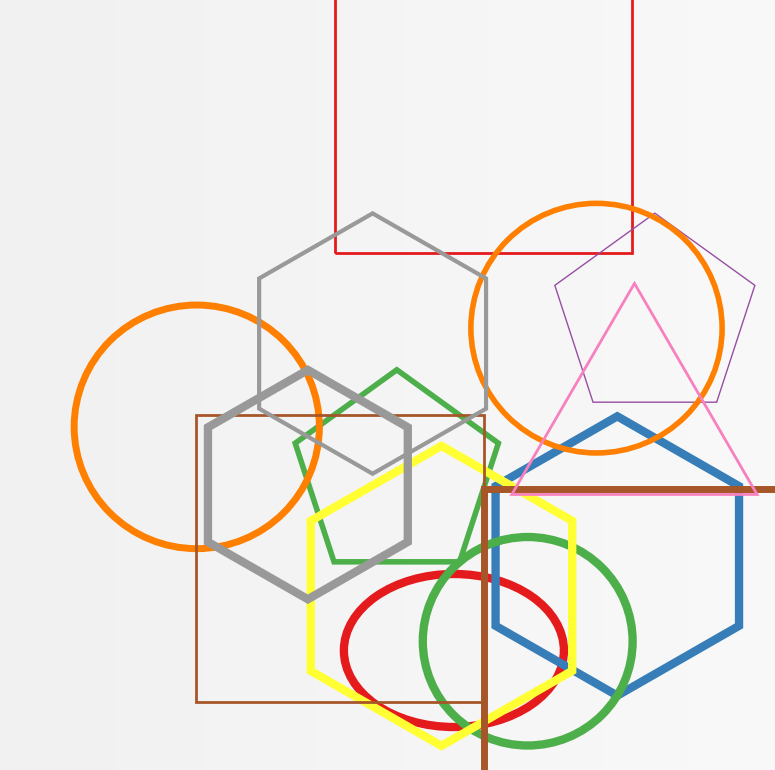[{"shape": "oval", "thickness": 3, "radius": 0.71, "center": [0.586, 0.155]}, {"shape": "square", "thickness": 1, "radius": 0.96, "center": [0.624, 0.863]}, {"shape": "hexagon", "thickness": 3, "radius": 0.91, "center": [0.797, 0.278]}, {"shape": "pentagon", "thickness": 2, "radius": 0.69, "center": [0.512, 0.382]}, {"shape": "circle", "thickness": 3, "radius": 0.68, "center": [0.681, 0.167]}, {"shape": "pentagon", "thickness": 0.5, "radius": 0.68, "center": [0.845, 0.587]}, {"shape": "circle", "thickness": 2.5, "radius": 0.79, "center": [0.254, 0.446]}, {"shape": "circle", "thickness": 2, "radius": 0.81, "center": [0.77, 0.574]}, {"shape": "hexagon", "thickness": 3, "radius": 0.97, "center": [0.57, 0.226]}, {"shape": "square", "thickness": 2.5, "radius": 0.96, "center": [0.818, 0.172]}, {"shape": "square", "thickness": 1, "radius": 0.93, "center": [0.438, 0.275]}, {"shape": "triangle", "thickness": 1, "radius": 0.91, "center": [0.819, 0.449]}, {"shape": "hexagon", "thickness": 3, "radius": 0.74, "center": [0.397, 0.371]}, {"shape": "hexagon", "thickness": 1.5, "radius": 0.85, "center": [0.481, 0.554]}]